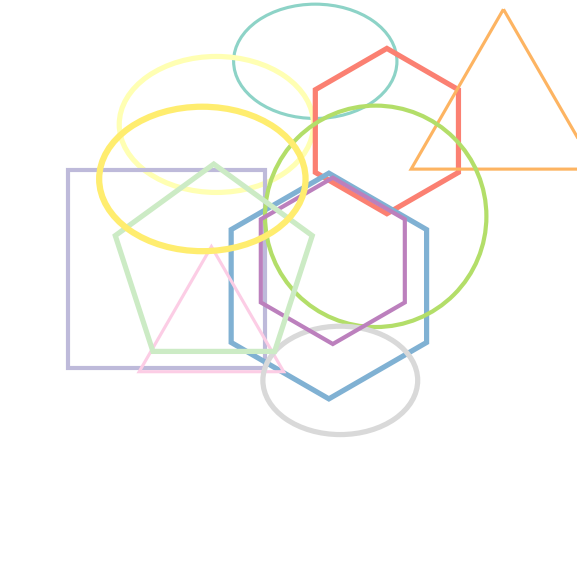[{"shape": "oval", "thickness": 1.5, "radius": 0.71, "center": [0.546, 0.893]}, {"shape": "oval", "thickness": 2.5, "radius": 0.84, "center": [0.375, 0.784]}, {"shape": "square", "thickness": 2, "radius": 0.85, "center": [0.289, 0.533]}, {"shape": "hexagon", "thickness": 2.5, "radius": 0.72, "center": [0.67, 0.772]}, {"shape": "hexagon", "thickness": 2.5, "radius": 0.98, "center": [0.569, 0.504]}, {"shape": "triangle", "thickness": 1.5, "radius": 0.92, "center": [0.872, 0.799]}, {"shape": "circle", "thickness": 2, "radius": 0.96, "center": [0.651, 0.625]}, {"shape": "triangle", "thickness": 1.5, "radius": 0.72, "center": [0.366, 0.428]}, {"shape": "oval", "thickness": 2.5, "radius": 0.67, "center": [0.589, 0.34]}, {"shape": "hexagon", "thickness": 2, "radius": 0.72, "center": [0.576, 0.547]}, {"shape": "pentagon", "thickness": 2.5, "radius": 0.9, "center": [0.37, 0.536]}, {"shape": "oval", "thickness": 3, "radius": 0.89, "center": [0.35, 0.689]}]